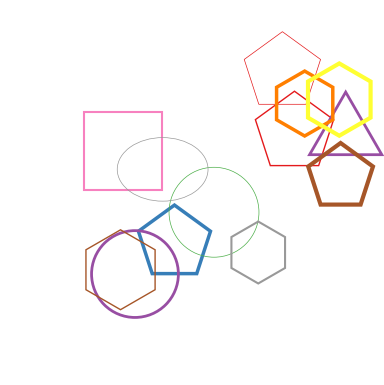[{"shape": "pentagon", "thickness": 0.5, "radius": 0.52, "center": [0.733, 0.813]}, {"shape": "pentagon", "thickness": 1, "radius": 0.53, "center": [0.765, 0.656]}, {"shape": "pentagon", "thickness": 2.5, "radius": 0.49, "center": [0.453, 0.369]}, {"shape": "circle", "thickness": 0.5, "radius": 0.58, "center": [0.556, 0.449]}, {"shape": "triangle", "thickness": 2, "radius": 0.54, "center": [0.898, 0.652]}, {"shape": "circle", "thickness": 2, "radius": 0.56, "center": [0.351, 0.288]}, {"shape": "hexagon", "thickness": 2.5, "radius": 0.42, "center": [0.791, 0.731]}, {"shape": "hexagon", "thickness": 3, "radius": 0.47, "center": [0.881, 0.741]}, {"shape": "pentagon", "thickness": 3, "radius": 0.44, "center": [0.885, 0.54]}, {"shape": "hexagon", "thickness": 1, "radius": 0.52, "center": [0.313, 0.299]}, {"shape": "square", "thickness": 1.5, "radius": 0.51, "center": [0.319, 0.609]}, {"shape": "oval", "thickness": 0.5, "radius": 0.59, "center": [0.422, 0.56]}, {"shape": "hexagon", "thickness": 1.5, "radius": 0.4, "center": [0.671, 0.344]}]